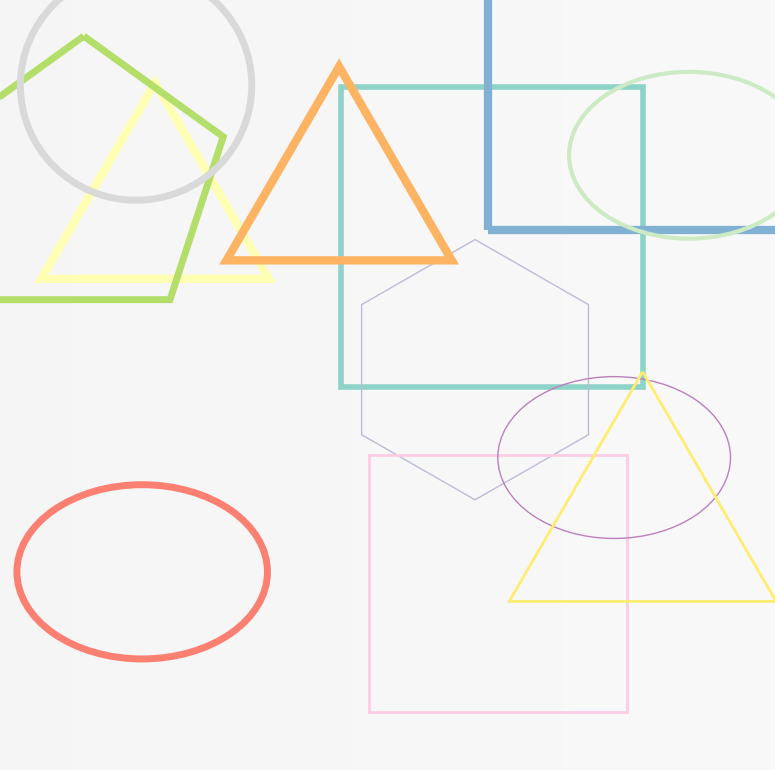[{"shape": "square", "thickness": 2, "radius": 0.97, "center": [0.635, 0.692]}, {"shape": "triangle", "thickness": 3, "radius": 0.85, "center": [0.2, 0.723]}, {"shape": "hexagon", "thickness": 0.5, "radius": 0.84, "center": [0.613, 0.52]}, {"shape": "oval", "thickness": 2.5, "radius": 0.81, "center": [0.183, 0.257]}, {"shape": "square", "thickness": 3, "radius": 0.98, "center": [0.827, 0.897]}, {"shape": "triangle", "thickness": 3, "radius": 0.84, "center": [0.438, 0.746]}, {"shape": "pentagon", "thickness": 2.5, "radius": 0.95, "center": [0.108, 0.764]}, {"shape": "square", "thickness": 1, "radius": 0.83, "center": [0.643, 0.242]}, {"shape": "circle", "thickness": 2.5, "radius": 0.75, "center": [0.176, 0.889]}, {"shape": "oval", "thickness": 0.5, "radius": 0.75, "center": [0.792, 0.406]}, {"shape": "oval", "thickness": 1.5, "radius": 0.77, "center": [0.889, 0.798]}, {"shape": "triangle", "thickness": 1, "radius": 0.99, "center": [0.829, 0.318]}]